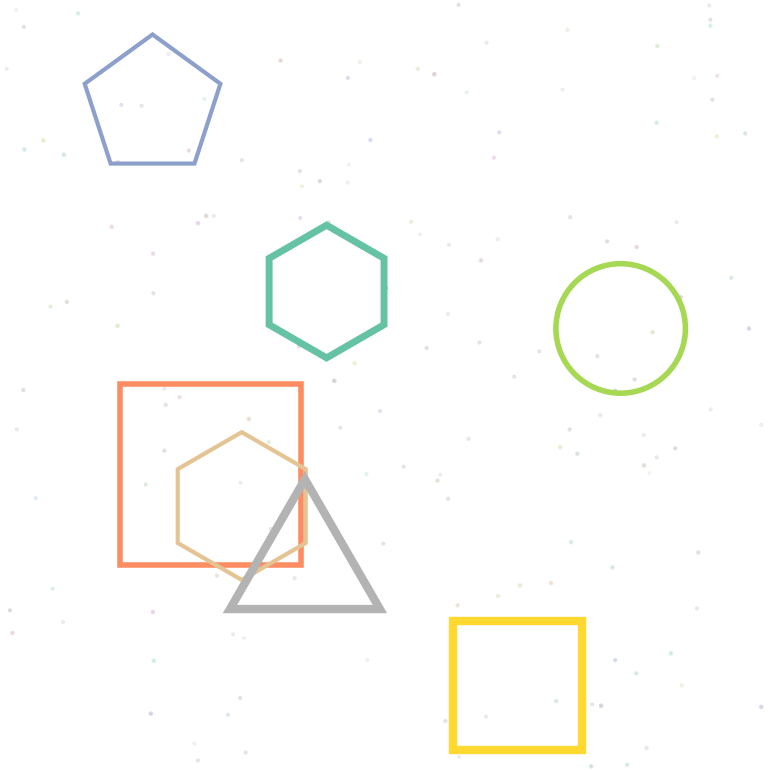[{"shape": "hexagon", "thickness": 2.5, "radius": 0.43, "center": [0.424, 0.621]}, {"shape": "square", "thickness": 2, "radius": 0.59, "center": [0.273, 0.384]}, {"shape": "pentagon", "thickness": 1.5, "radius": 0.46, "center": [0.198, 0.863]}, {"shape": "circle", "thickness": 2, "radius": 0.42, "center": [0.806, 0.573]}, {"shape": "square", "thickness": 3, "radius": 0.42, "center": [0.672, 0.11]}, {"shape": "hexagon", "thickness": 1.5, "radius": 0.48, "center": [0.314, 0.343]}, {"shape": "triangle", "thickness": 3, "radius": 0.56, "center": [0.396, 0.265]}]